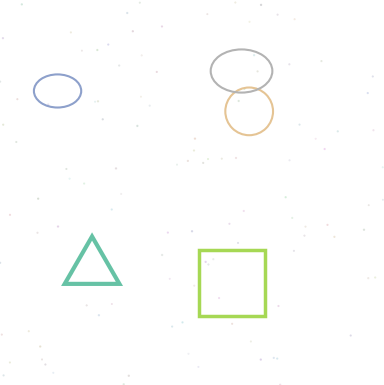[{"shape": "triangle", "thickness": 3, "radius": 0.41, "center": [0.239, 0.304]}, {"shape": "oval", "thickness": 1.5, "radius": 0.31, "center": [0.15, 0.764]}, {"shape": "square", "thickness": 2.5, "radius": 0.43, "center": [0.602, 0.265]}, {"shape": "circle", "thickness": 1.5, "radius": 0.31, "center": [0.647, 0.711]}, {"shape": "oval", "thickness": 1.5, "radius": 0.4, "center": [0.627, 0.816]}]